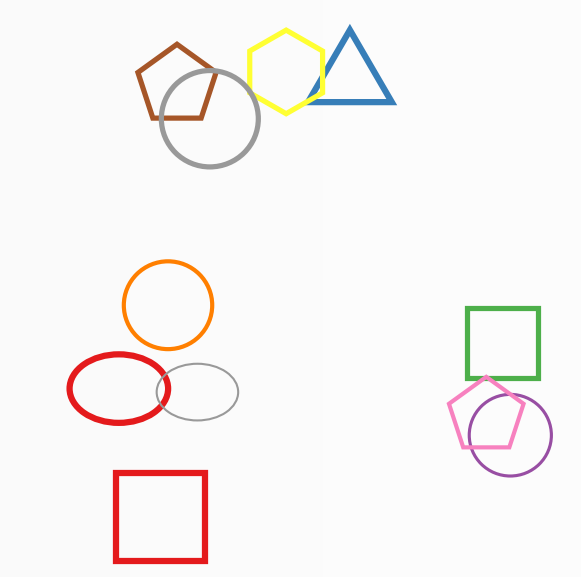[{"shape": "square", "thickness": 3, "radius": 0.38, "center": [0.277, 0.104]}, {"shape": "oval", "thickness": 3, "radius": 0.42, "center": [0.204, 0.326]}, {"shape": "triangle", "thickness": 3, "radius": 0.42, "center": [0.602, 0.864]}, {"shape": "square", "thickness": 2.5, "radius": 0.3, "center": [0.864, 0.406]}, {"shape": "circle", "thickness": 1.5, "radius": 0.35, "center": [0.878, 0.246]}, {"shape": "circle", "thickness": 2, "radius": 0.38, "center": [0.289, 0.471]}, {"shape": "hexagon", "thickness": 2.5, "radius": 0.36, "center": [0.492, 0.875]}, {"shape": "pentagon", "thickness": 2.5, "radius": 0.35, "center": [0.305, 0.852]}, {"shape": "pentagon", "thickness": 2, "radius": 0.34, "center": [0.837, 0.279]}, {"shape": "circle", "thickness": 2.5, "radius": 0.42, "center": [0.361, 0.794]}, {"shape": "oval", "thickness": 1, "radius": 0.35, "center": [0.34, 0.32]}]